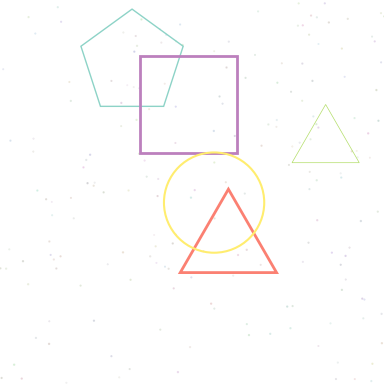[{"shape": "pentagon", "thickness": 1, "radius": 0.7, "center": [0.343, 0.837]}, {"shape": "triangle", "thickness": 2, "radius": 0.72, "center": [0.593, 0.364]}, {"shape": "triangle", "thickness": 0.5, "radius": 0.5, "center": [0.846, 0.628]}, {"shape": "square", "thickness": 2, "radius": 0.63, "center": [0.489, 0.729]}, {"shape": "circle", "thickness": 1.5, "radius": 0.65, "center": [0.556, 0.474]}]